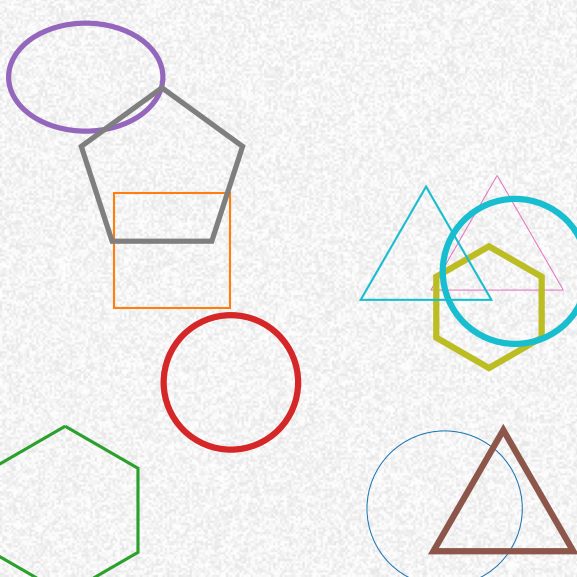[{"shape": "circle", "thickness": 0.5, "radius": 0.67, "center": [0.77, 0.118]}, {"shape": "square", "thickness": 1, "radius": 0.5, "center": [0.298, 0.566]}, {"shape": "hexagon", "thickness": 1.5, "radius": 0.73, "center": [0.113, 0.115]}, {"shape": "circle", "thickness": 3, "radius": 0.58, "center": [0.4, 0.337]}, {"shape": "oval", "thickness": 2.5, "radius": 0.67, "center": [0.148, 0.866]}, {"shape": "triangle", "thickness": 3, "radius": 0.7, "center": [0.872, 0.115]}, {"shape": "triangle", "thickness": 0.5, "radius": 0.66, "center": [0.861, 0.563]}, {"shape": "pentagon", "thickness": 2.5, "radius": 0.73, "center": [0.28, 0.7]}, {"shape": "hexagon", "thickness": 3, "radius": 0.53, "center": [0.847, 0.467]}, {"shape": "circle", "thickness": 3, "radius": 0.63, "center": [0.892, 0.529]}, {"shape": "triangle", "thickness": 1, "radius": 0.65, "center": [0.738, 0.545]}]